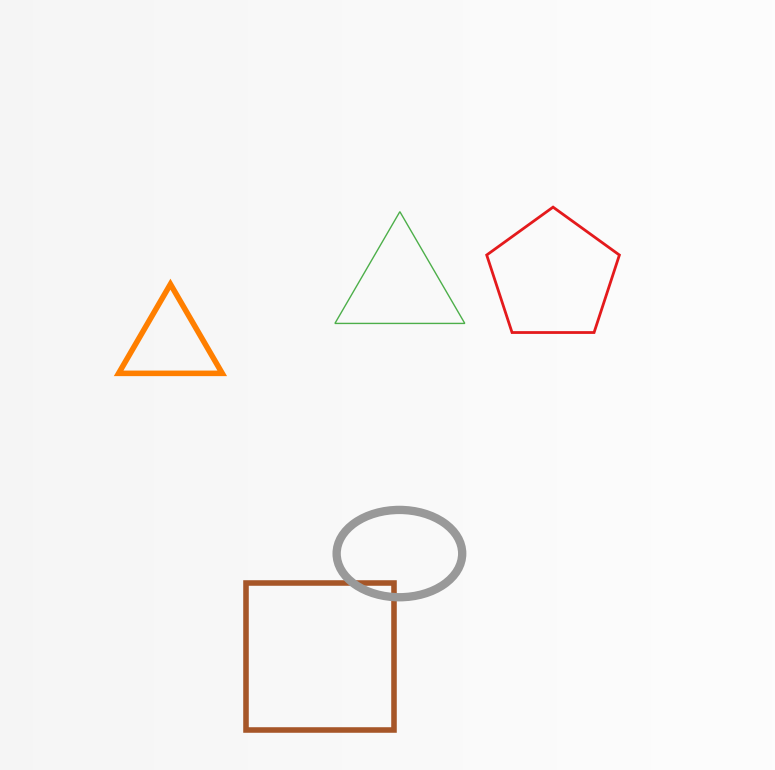[{"shape": "pentagon", "thickness": 1, "radius": 0.45, "center": [0.714, 0.641]}, {"shape": "triangle", "thickness": 0.5, "radius": 0.48, "center": [0.516, 0.628]}, {"shape": "triangle", "thickness": 2, "radius": 0.39, "center": [0.22, 0.554]}, {"shape": "square", "thickness": 2, "radius": 0.48, "center": [0.413, 0.147]}, {"shape": "oval", "thickness": 3, "radius": 0.41, "center": [0.515, 0.281]}]